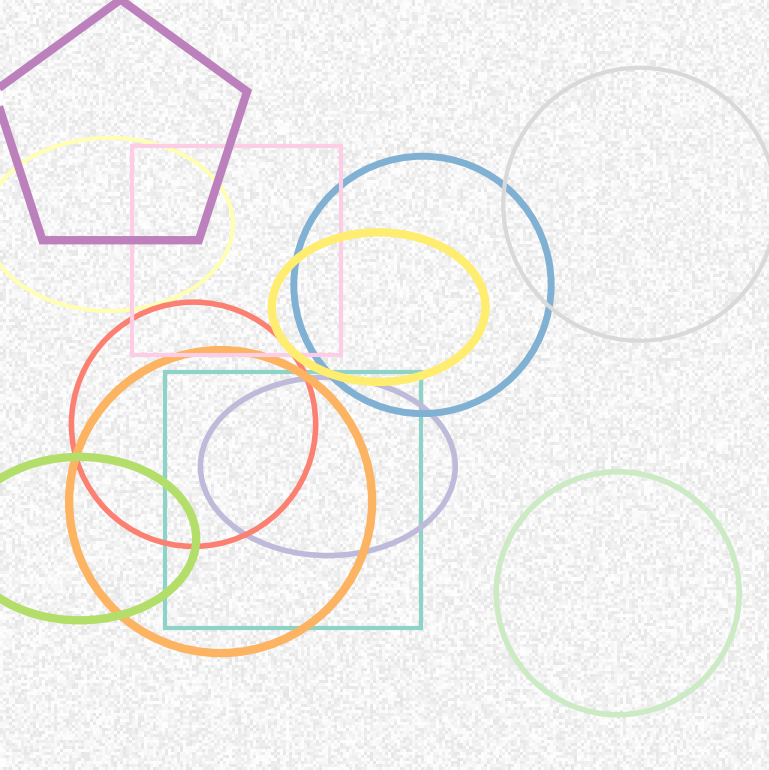[{"shape": "square", "thickness": 1.5, "radius": 0.83, "center": [0.38, 0.351]}, {"shape": "oval", "thickness": 1.5, "radius": 0.8, "center": [0.142, 0.709]}, {"shape": "oval", "thickness": 2, "radius": 0.83, "center": [0.426, 0.394]}, {"shape": "circle", "thickness": 2, "radius": 0.79, "center": [0.251, 0.449]}, {"shape": "circle", "thickness": 2.5, "radius": 0.84, "center": [0.549, 0.63]}, {"shape": "circle", "thickness": 3, "radius": 0.98, "center": [0.287, 0.349]}, {"shape": "oval", "thickness": 3, "radius": 0.76, "center": [0.103, 0.301]}, {"shape": "square", "thickness": 1.5, "radius": 0.68, "center": [0.307, 0.675]}, {"shape": "circle", "thickness": 1.5, "radius": 0.89, "center": [0.831, 0.735]}, {"shape": "pentagon", "thickness": 3, "radius": 0.86, "center": [0.157, 0.828]}, {"shape": "circle", "thickness": 2, "radius": 0.79, "center": [0.802, 0.23]}, {"shape": "oval", "thickness": 3, "radius": 0.69, "center": [0.492, 0.601]}]